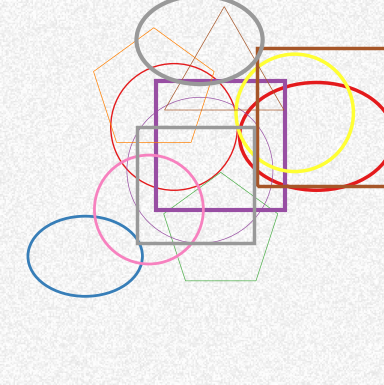[{"shape": "oval", "thickness": 2.5, "radius": 1.0, "center": [0.822, 0.646]}, {"shape": "circle", "thickness": 1, "radius": 0.82, "center": [0.452, 0.67]}, {"shape": "oval", "thickness": 2, "radius": 0.74, "center": [0.221, 0.334]}, {"shape": "pentagon", "thickness": 0.5, "radius": 0.78, "center": [0.573, 0.397]}, {"shape": "circle", "thickness": 0.5, "radius": 0.95, "center": [0.519, 0.558]}, {"shape": "square", "thickness": 3, "radius": 0.84, "center": [0.573, 0.622]}, {"shape": "pentagon", "thickness": 0.5, "radius": 0.82, "center": [0.4, 0.763]}, {"shape": "circle", "thickness": 2.5, "radius": 0.76, "center": [0.766, 0.707]}, {"shape": "triangle", "thickness": 0.5, "radius": 0.9, "center": [0.582, 0.804]}, {"shape": "square", "thickness": 2.5, "radius": 0.9, "center": [0.847, 0.696]}, {"shape": "circle", "thickness": 2, "radius": 0.71, "center": [0.387, 0.456]}, {"shape": "square", "thickness": 2.5, "radius": 0.76, "center": [0.507, 0.519]}, {"shape": "oval", "thickness": 3, "radius": 0.82, "center": [0.518, 0.896]}]